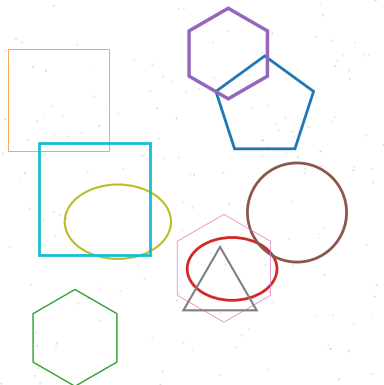[{"shape": "pentagon", "thickness": 2, "radius": 0.67, "center": [0.688, 0.721]}, {"shape": "square", "thickness": 0.5, "radius": 0.66, "center": [0.152, 0.74]}, {"shape": "hexagon", "thickness": 1, "radius": 0.63, "center": [0.195, 0.122]}, {"shape": "oval", "thickness": 2, "radius": 0.58, "center": [0.603, 0.302]}, {"shape": "hexagon", "thickness": 2.5, "radius": 0.59, "center": [0.593, 0.861]}, {"shape": "circle", "thickness": 2, "radius": 0.64, "center": [0.771, 0.448]}, {"shape": "hexagon", "thickness": 0.5, "radius": 0.7, "center": [0.582, 0.303]}, {"shape": "triangle", "thickness": 1.5, "radius": 0.55, "center": [0.572, 0.249]}, {"shape": "oval", "thickness": 1.5, "radius": 0.69, "center": [0.306, 0.424]}, {"shape": "square", "thickness": 2, "radius": 0.73, "center": [0.245, 0.483]}]